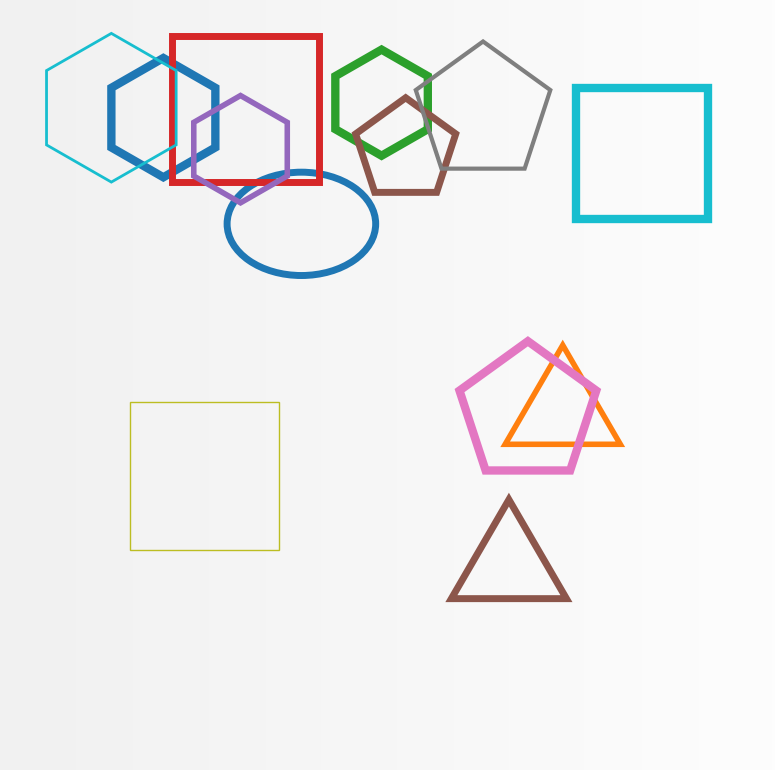[{"shape": "oval", "thickness": 2.5, "radius": 0.48, "center": [0.389, 0.709]}, {"shape": "hexagon", "thickness": 3, "radius": 0.39, "center": [0.211, 0.847]}, {"shape": "triangle", "thickness": 2, "radius": 0.43, "center": [0.726, 0.466]}, {"shape": "hexagon", "thickness": 3, "radius": 0.34, "center": [0.492, 0.867]}, {"shape": "square", "thickness": 2.5, "radius": 0.47, "center": [0.317, 0.859]}, {"shape": "hexagon", "thickness": 2, "radius": 0.35, "center": [0.31, 0.806]}, {"shape": "pentagon", "thickness": 2.5, "radius": 0.34, "center": [0.523, 0.805]}, {"shape": "triangle", "thickness": 2.5, "radius": 0.43, "center": [0.657, 0.265]}, {"shape": "pentagon", "thickness": 3, "radius": 0.46, "center": [0.681, 0.464]}, {"shape": "pentagon", "thickness": 1.5, "radius": 0.46, "center": [0.623, 0.855]}, {"shape": "square", "thickness": 0.5, "radius": 0.48, "center": [0.264, 0.382]}, {"shape": "hexagon", "thickness": 1, "radius": 0.48, "center": [0.144, 0.86]}, {"shape": "square", "thickness": 3, "radius": 0.42, "center": [0.828, 0.801]}]